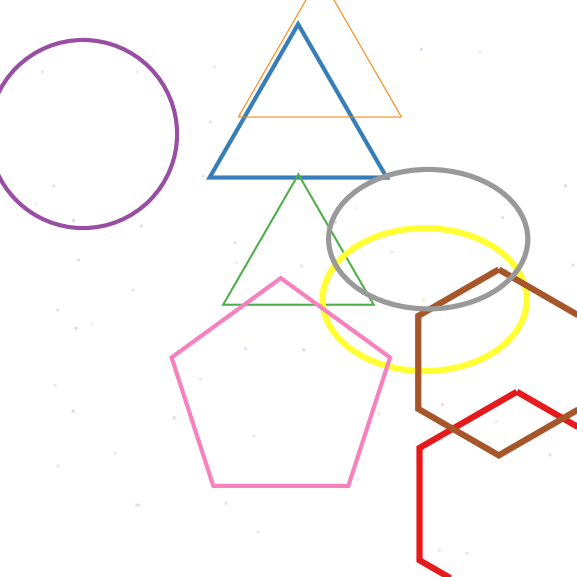[{"shape": "hexagon", "thickness": 3, "radius": 0.97, "center": [0.895, 0.126]}, {"shape": "triangle", "thickness": 2, "radius": 0.89, "center": [0.516, 0.78]}, {"shape": "triangle", "thickness": 1, "radius": 0.75, "center": [0.517, 0.547]}, {"shape": "circle", "thickness": 2, "radius": 0.81, "center": [0.144, 0.767]}, {"shape": "triangle", "thickness": 0.5, "radius": 0.82, "center": [0.554, 0.878]}, {"shape": "oval", "thickness": 3, "radius": 0.88, "center": [0.735, 0.48]}, {"shape": "hexagon", "thickness": 3, "radius": 0.8, "center": [0.864, 0.372]}, {"shape": "pentagon", "thickness": 2, "radius": 0.99, "center": [0.486, 0.319]}, {"shape": "oval", "thickness": 2.5, "radius": 0.86, "center": [0.742, 0.585]}]